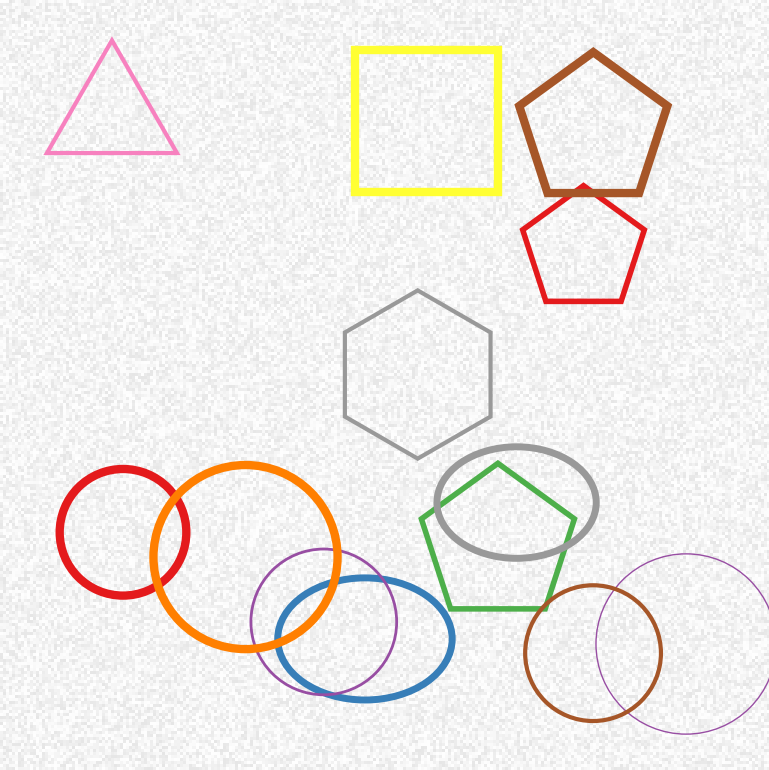[{"shape": "pentagon", "thickness": 2, "radius": 0.42, "center": [0.758, 0.676]}, {"shape": "circle", "thickness": 3, "radius": 0.41, "center": [0.16, 0.309]}, {"shape": "oval", "thickness": 2.5, "radius": 0.57, "center": [0.474, 0.17]}, {"shape": "pentagon", "thickness": 2, "radius": 0.52, "center": [0.647, 0.294]}, {"shape": "circle", "thickness": 1, "radius": 0.47, "center": [0.42, 0.192]}, {"shape": "circle", "thickness": 0.5, "radius": 0.59, "center": [0.891, 0.164]}, {"shape": "circle", "thickness": 3, "radius": 0.6, "center": [0.319, 0.277]}, {"shape": "square", "thickness": 3, "radius": 0.46, "center": [0.554, 0.843]}, {"shape": "pentagon", "thickness": 3, "radius": 0.51, "center": [0.771, 0.831]}, {"shape": "circle", "thickness": 1.5, "radius": 0.44, "center": [0.77, 0.152]}, {"shape": "triangle", "thickness": 1.5, "radius": 0.49, "center": [0.145, 0.85]}, {"shape": "hexagon", "thickness": 1.5, "radius": 0.55, "center": [0.542, 0.514]}, {"shape": "oval", "thickness": 2.5, "radius": 0.52, "center": [0.671, 0.347]}]